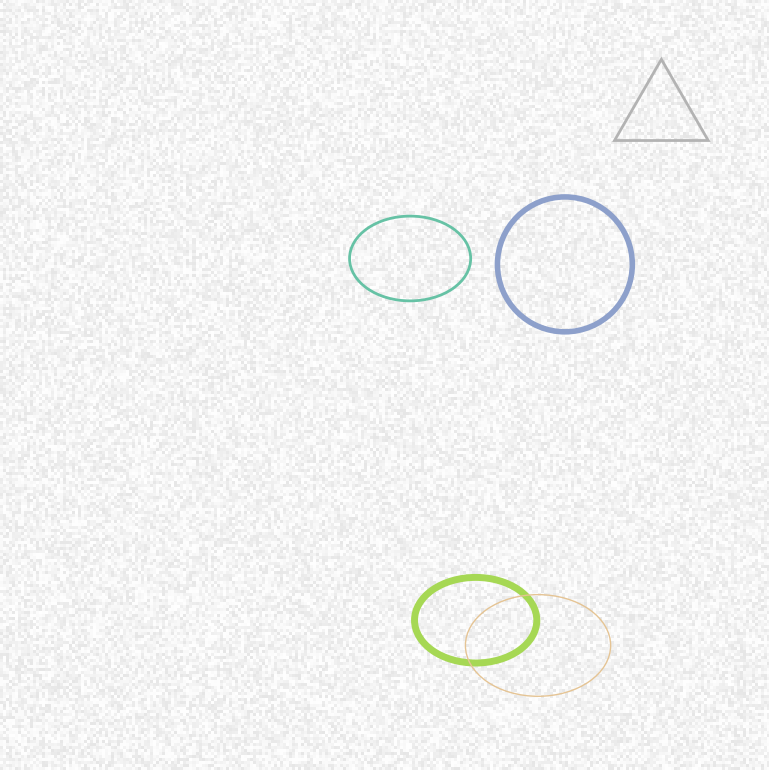[{"shape": "oval", "thickness": 1, "radius": 0.39, "center": [0.533, 0.664]}, {"shape": "circle", "thickness": 2, "radius": 0.44, "center": [0.734, 0.657]}, {"shape": "oval", "thickness": 2.5, "radius": 0.4, "center": [0.618, 0.195]}, {"shape": "oval", "thickness": 0.5, "radius": 0.47, "center": [0.699, 0.162]}, {"shape": "triangle", "thickness": 1, "radius": 0.35, "center": [0.859, 0.853]}]